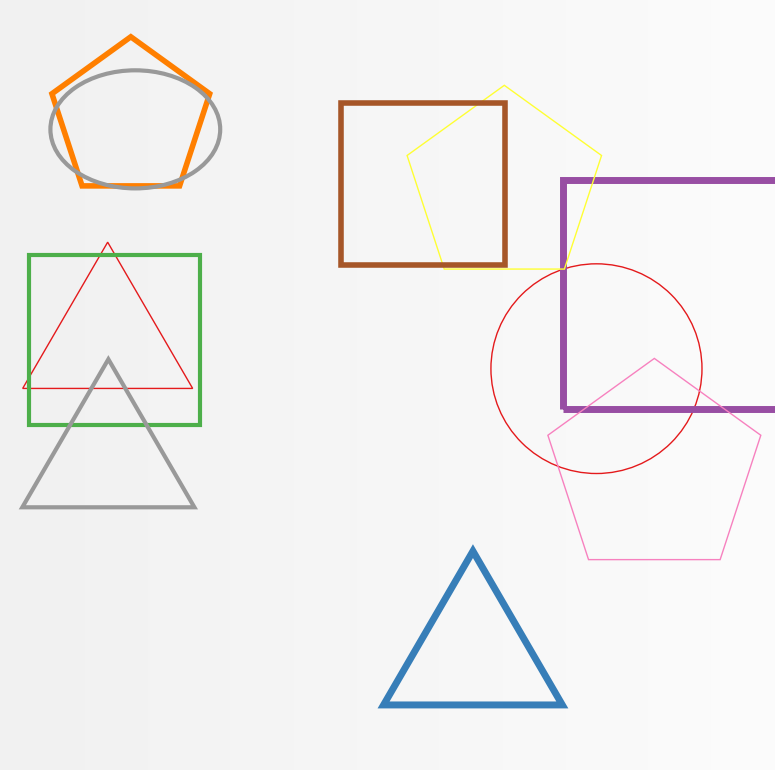[{"shape": "triangle", "thickness": 0.5, "radius": 0.63, "center": [0.139, 0.559]}, {"shape": "circle", "thickness": 0.5, "radius": 0.68, "center": [0.77, 0.521]}, {"shape": "triangle", "thickness": 2.5, "radius": 0.67, "center": [0.61, 0.151]}, {"shape": "square", "thickness": 1.5, "radius": 0.55, "center": [0.148, 0.559]}, {"shape": "square", "thickness": 2.5, "radius": 0.74, "center": [0.875, 0.617]}, {"shape": "pentagon", "thickness": 2, "radius": 0.54, "center": [0.169, 0.845]}, {"shape": "pentagon", "thickness": 0.5, "radius": 0.66, "center": [0.651, 0.757]}, {"shape": "square", "thickness": 2, "radius": 0.53, "center": [0.546, 0.761]}, {"shape": "pentagon", "thickness": 0.5, "radius": 0.72, "center": [0.844, 0.39]}, {"shape": "triangle", "thickness": 1.5, "radius": 0.64, "center": [0.14, 0.405]}, {"shape": "oval", "thickness": 1.5, "radius": 0.55, "center": [0.175, 0.832]}]